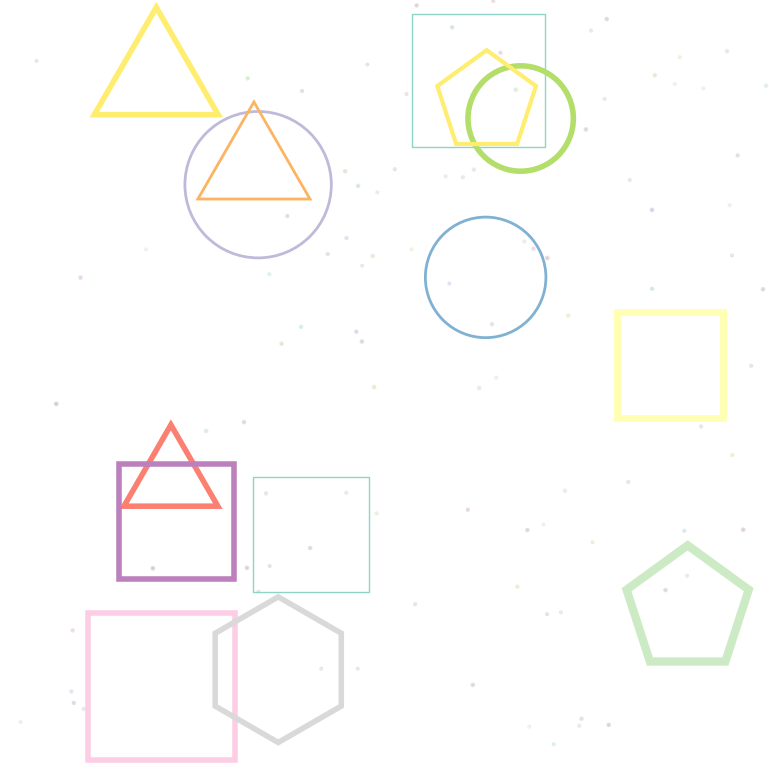[{"shape": "square", "thickness": 0.5, "radius": 0.37, "center": [0.404, 0.306]}, {"shape": "square", "thickness": 0.5, "radius": 0.43, "center": [0.622, 0.896]}, {"shape": "square", "thickness": 2.5, "radius": 0.35, "center": [0.87, 0.526]}, {"shape": "circle", "thickness": 1, "radius": 0.48, "center": [0.335, 0.76]}, {"shape": "triangle", "thickness": 2, "radius": 0.35, "center": [0.222, 0.378]}, {"shape": "circle", "thickness": 1, "radius": 0.39, "center": [0.631, 0.64]}, {"shape": "triangle", "thickness": 1, "radius": 0.42, "center": [0.33, 0.784]}, {"shape": "circle", "thickness": 2, "radius": 0.34, "center": [0.676, 0.846]}, {"shape": "square", "thickness": 2, "radius": 0.48, "center": [0.209, 0.108]}, {"shape": "hexagon", "thickness": 2, "radius": 0.47, "center": [0.361, 0.13]}, {"shape": "square", "thickness": 2, "radius": 0.38, "center": [0.229, 0.323]}, {"shape": "pentagon", "thickness": 3, "radius": 0.42, "center": [0.893, 0.208]}, {"shape": "pentagon", "thickness": 1.5, "radius": 0.34, "center": [0.632, 0.867]}, {"shape": "triangle", "thickness": 2, "radius": 0.46, "center": [0.203, 0.898]}]